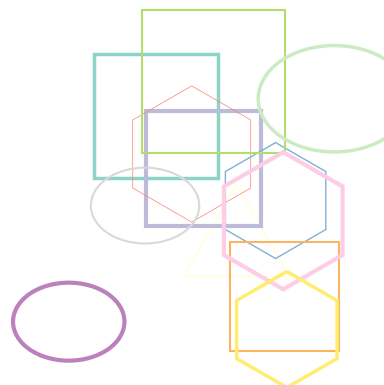[{"shape": "square", "thickness": 2.5, "radius": 0.8, "center": [0.405, 0.699]}, {"shape": "triangle", "thickness": 0.5, "radius": 0.8, "center": [0.615, 0.362]}, {"shape": "square", "thickness": 3, "radius": 0.75, "center": [0.529, 0.563]}, {"shape": "hexagon", "thickness": 0.5, "radius": 0.88, "center": [0.498, 0.6]}, {"shape": "hexagon", "thickness": 1, "radius": 0.75, "center": [0.716, 0.479]}, {"shape": "square", "thickness": 1.5, "radius": 0.71, "center": [0.739, 0.229]}, {"shape": "square", "thickness": 1.5, "radius": 0.93, "center": [0.555, 0.789]}, {"shape": "hexagon", "thickness": 3, "radius": 0.89, "center": [0.736, 0.427]}, {"shape": "oval", "thickness": 1.5, "radius": 0.7, "center": [0.377, 0.466]}, {"shape": "oval", "thickness": 3, "radius": 0.72, "center": [0.179, 0.165]}, {"shape": "oval", "thickness": 2.5, "radius": 0.99, "center": [0.868, 0.744]}, {"shape": "hexagon", "thickness": 2.5, "radius": 0.75, "center": [0.745, 0.144]}]